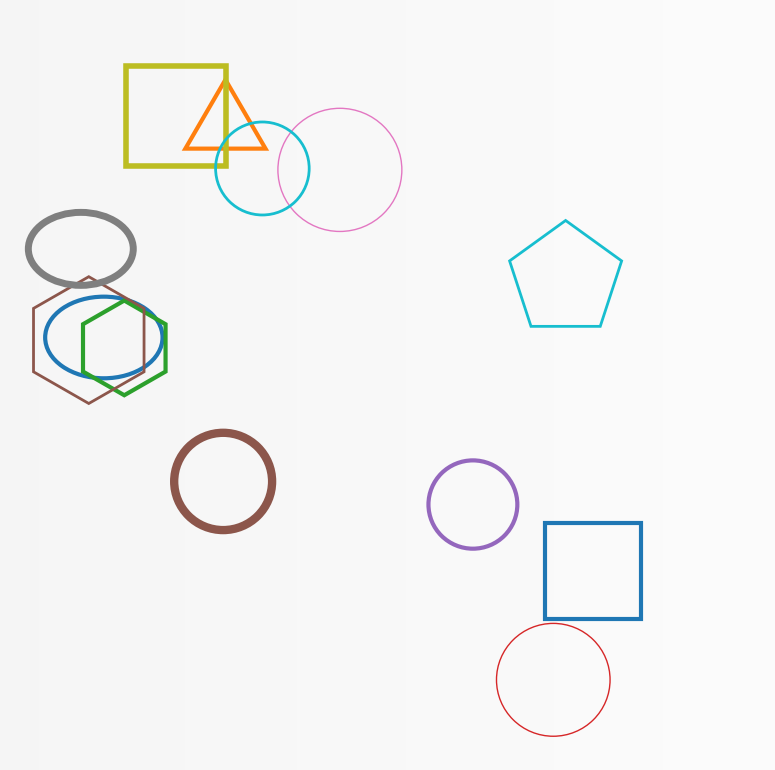[{"shape": "oval", "thickness": 1.5, "radius": 0.38, "center": [0.134, 0.562]}, {"shape": "square", "thickness": 1.5, "radius": 0.31, "center": [0.765, 0.258]}, {"shape": "triangle", "thickness": 1.5, "radius": 0.3, "center": [0.291, 0.837]}, {"shape": "hexagon", "thickness": 1.5, "radius": 0.31, "center": [0.16, 0.548]}, {"shape": "circle", "thickness": 0.5, "radius": 0.37, "center": [0.714, 0.117]}, {"shape": "circle", "thickness": 1.5, "radius": 0.29, "center": [0.61, 0.345]}, {"shape": "hexagon", "thickness": 1, "radius": 0.41, "center": [0.115, 0.558]}, {"shape": "circle", "thickness": 3, "radius": 0.32, "center": [0.288, 0.375]}, {"shape": "circle", "thickness": 0.5, "radius": 0.4, "center": [0.439, 0.779]}, {"shape": "oval", "thickness": 2.5, "radius": 0.34, "center": [0.104, 0.677]}, {"shape": "square", "thickness": 2, "radius": 0.32, "center": [0.227, 0.849]}, {"shape": "circle", "thickness": 1, "radius": 0.3, "center": [0.339, 0.781]}, {"shape": "pentagon", "thickness": 1, "radius": 0.38, "center": [0.73, 0.638]}]